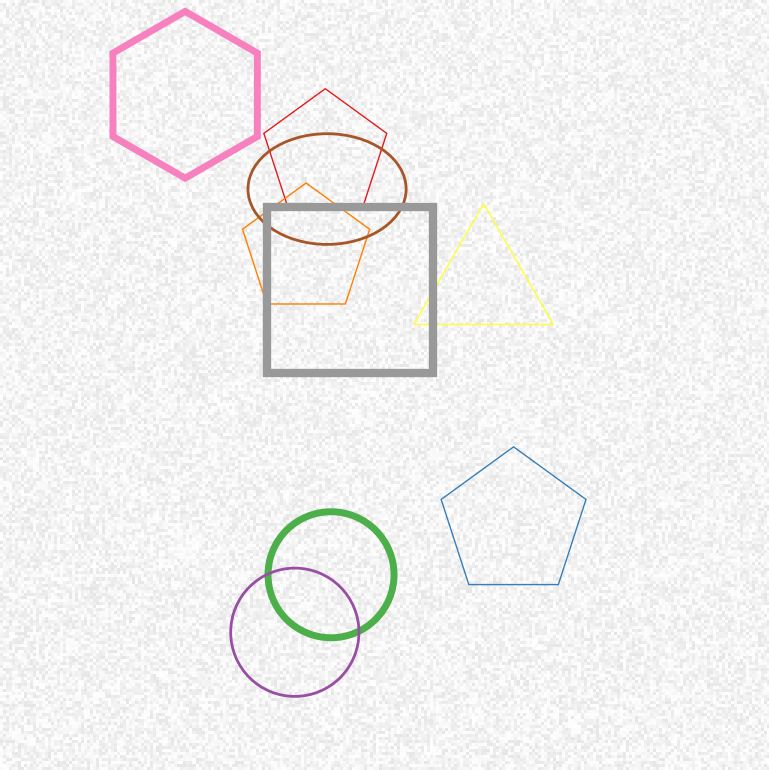[{"shape": "pentagon", "thickness": 0.5, "radius": 0.42, "center": [0.422, 0.801]}, {"shape": "pentagon", "thickness": 0.5, "radius": 0.49, "center": [0.667, 0.321]}, {"shape": "circle", "thickness": 2.5, "radius": 0.41, "center": [0.43, 0.254]}, {"shape": "circle", "thickness": 1, "radius": 0.42, "center": [0.383, 0.179]}, {"shape": "pentagon", "thickness": 0.5, "radius": 0.43, "center": [0.398, 0.675]}, {"shape": "triangle", "thickness": 0.5, "radius": 0.52, "center": [0.628, 0.631]}, {"shape": "oval", "thickness": 1, "radius": 0.51, "center": [0.425, 0.754]}, {"shape": "hexagon", "thickness": 2.5, "radius": 0.54, "center": [0.24, 0.877]}, {"shape": "square", "thickness": 3, "radius": 0.54, "center": [0.455, 0.623]}]